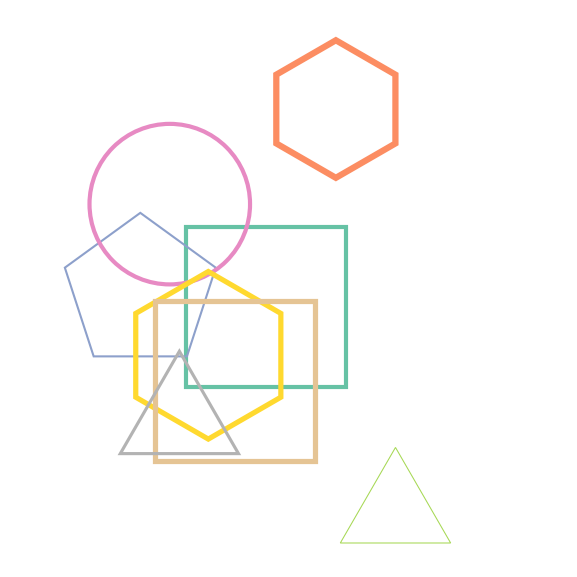[{"shape": "square", "thickness": 2, "radius": 0.69, "center": [0.46, 0.468]}, {"shape": "hexagon", "thickness": 3, "radius": 0.6, "center": [0.582, 0.81]}, {"shape": "pentagon", "thickness": 1, "radius": 0.69, "center": [0.243, 0.493]}, {"shape": "circle", "thickness": 2, "radius": 0.69, "center": [0.294, 0.646]}, {"shape": "triangle", "thickness": 0.5, "radius": 0.55, "center": [0.685, 0.114]}, {"shape": "hexagon", "thickness": 2.5, "radius": 0.73, "center": [0.361, 0.384]}, {"shape": "square", "thickness": 2.5, "radius": 0.69, "center": [0.407, 0.339]}, {"shape": "triangle", "thickness": 1.5, "radius": 0.59, "center": [0.311, 0.273]}]